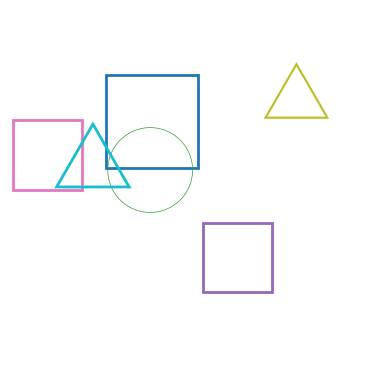[{"shape": "square", "thickness": 2, "radius": 0.6, "center": [0.395, 0.684]}, {"shape": "circle", "thickness": 0.5, "radius": 0.55, "center": [0.39, 0.558]}, {"shape": "square", "thickness": 2, "radius": 0.45, "center": [0.618, 0.331]}, {"shape": "square", "thickness": 2, "radius": 0.45, "center": [0.123, 0.598]}, {"shape": "triangle", "thickness": 1.5, "radius": 0.46, "center": [0.77, 0.741]}, {"shape": "triangle", "thickness": 2, "radius": 0.54, "center": [0.241, 0.569]}]